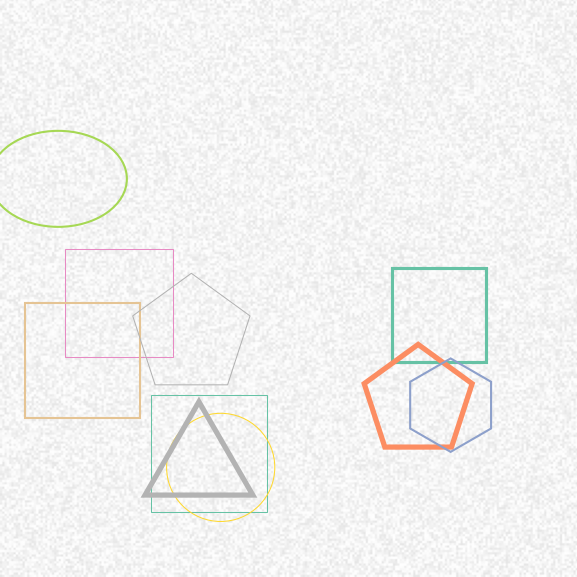[{"shape": "square", "thickness": 1.5, "radius": 0.41, "center": [0.76, 0.453]}, {"shape": "square", "thickness": 0.5, "radius": 0.5, "center": [0.362, 0.213]}, {"shape": "pentagon", "thickness": 2.5, "radius": 0.49, "center": [0.724, 0.304]}, {"shape": "hexagon", "thickness": 1, "radius": 0.4, "center": [0.78, 0.298]}, {"shape": "square", "thickness": 0.5, "radius": 0.47, "center": [0.206, 0.475]}, {"shape": "oval", "thickness": 1, "radius": 0.59, "center": [0.101, 0.689]}, {"shape": "circle", "thickness": 0.5, "radius": 0.47, "center": [0.382, 0.19]}, {"shape": "square", "thickness": 1, "radius": 0.5, "center": [0.142, 0.375]}, {"shape": "triangle", "thickness": 2.5, "radius": 0.54, "center": [0.344, 0.196]}, {"shape": "pentagon", "thickness": 0.5, "radius": 0.53, "center": [0.331, 0.419]}]